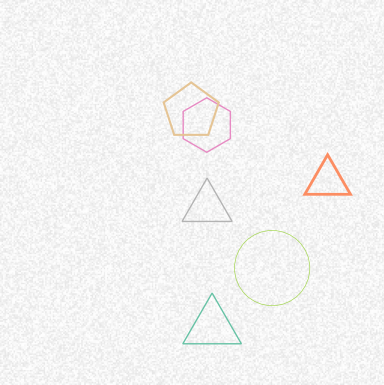[{"shape": "triangle", "thickness": 1, "radius": 0.44, "center": [0.551, 0.151]}, {"shape": "triangle", "thickness": 2, "radius": 0.34, "center": [0.851, 0.53]}, {"shape": "hexagon", "thickness": 1, "radius": 0.35, "center": [0.537, 0.675]}, {"shape": "circle", "thickness": 0.5, "radius": 0.49, "center": [0.707, 0.304]}, {"shape": "pentagon", "thickness": 1.5, "radius": 0.38, "center": [0.497, 0.711]}, {"shape": "triangle", "thickness": 1, "radius": 0.38, "center": [0.538, 0.462]}]